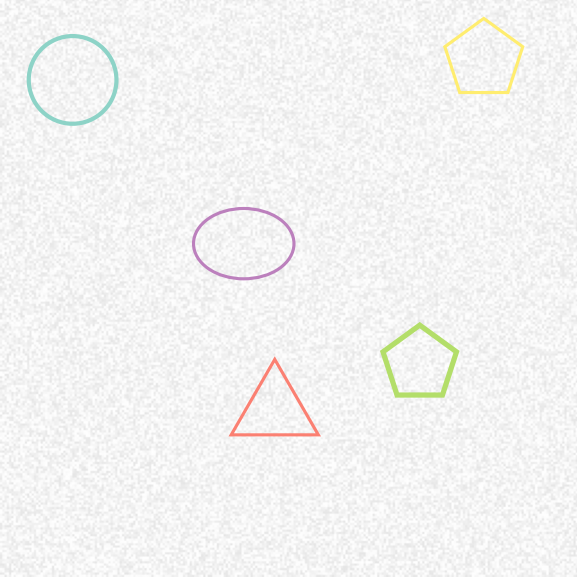[{"shape": "circle", "thickness": 2, "radius": 0.38, "center": [0.126, 0.861]}, {"shape": "triangle", "thickness": 1.5, "radius": 0.44, "center": [0.476, 0.29]}, {"shape": "pentagon", "thickness": 2.5, "radius": 0.33, "center": [0.727, 0.369]}, {"shape": "oval", "thickness": 1.5, "radius": 0.43, "center": [0.422, 0.577]}, {"shape": "pentagon", "thickness": 1.5, "radius": 0.35, "center": [0.838, 0.896]}]